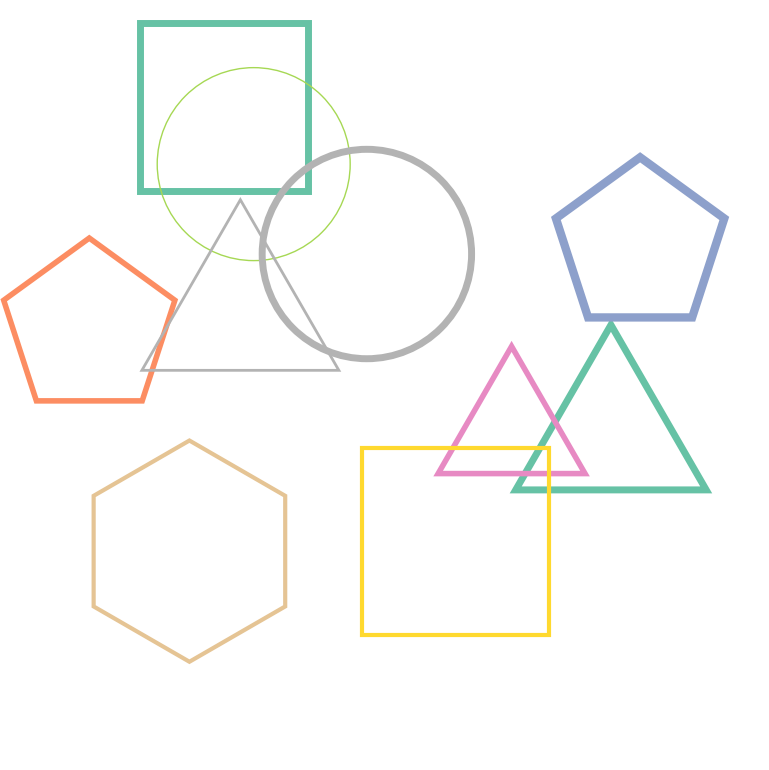[{"shape": "square", "thickness": 2.5, "radius": 0.55, "center": [0.29, 0.861]}, {"shape": "triangle", "thickness": 2.5, "radius": 0.71, "center": [0.793, 0.435]}, {"shape": "pentagon", "thickness": 2, "radius": 0.58, "center": [0.116, 0.574]}, {"shape": "pentagon", "thickness": 3, "radius": 0.57, "center": [0.831, 0.681]}, {"shape": "triangle", "thickness": 2, "radius": 0.55, "center": [0.664, 0.44]}, {"shape": "circle", "thickness": 0.5, "radius": 0.63, "center": [0.329, 0.787]}, {"shape": "square", "thickness": 1.5, "radius": 0.61, "center": [0.592, 0.296]}, {"shape": "hexagon", "thickness": 1.5, "radius": 0.72, "center": [0.246, 0.284]}, {"shape": "triangle", "thickness": 1, "radius": 0.74, "center": [0.312, 0.593]}, {"shape": "circle", "thickness": 2.5, "radius": 0.68, "center": [0.476, 0.67]}]